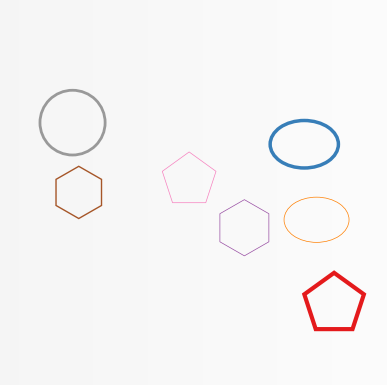[{"shape": "pentagon", "thickness": 3, "radius": 0.4, "center": [0.862, 0.211]}, {"shape": "oval", "thickness": 2.5, "radius": 0.44, "center": [0.785, 0.625]}, {"shape": "hexagon", "thickness": 0.5, "radius": 0.36, "center": [0.631, 0.408]}, {"shape": "oval", "thickness": 0.5, "radius": 0.42, "center": [0.817, 0.429]}, {"shape": "hexagon", "thickness": 1, "radius": 0.34, "center": [0.203, 0.5]}, {"shape": "pentagon", "thickness": 0.5, "radius": 0.36, "center": [0.488, 0.532]}, {"shape": "circle", "thickness": 2, "radius": 0.42, "center": [0.187, 0.681]}]